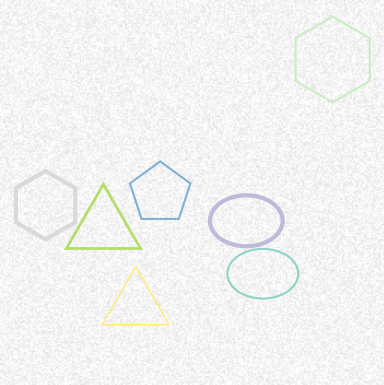[{"shape": "oval", "thickness": 1.5, "radius": 0.46, "center": [0.683, 0.289]}, {"shape": "oval", "thickness": 3, "radius": 0.47, "center": [0.64, 0.427]}, {"shape": "pentagon", "thickness": 1.5, "radius": 0.41, "center": [0.416, 0.498]}, {"shape": "triangle", "thickness": 2, "radius": 0.56, "center": [0.269, 0.41]}, {"shape": "hexagon", "thickness": 3, "radius": 0.44, "center": [0.118, 0.467]}, {"shape": "hexagon", "thickness": 1.5, "radius": 0.56, "center": [0.864, 0.845]}, {"shape": "triangle", "thickness": 1, "radius": 0.5, "center": [0.353, 0.207]}]